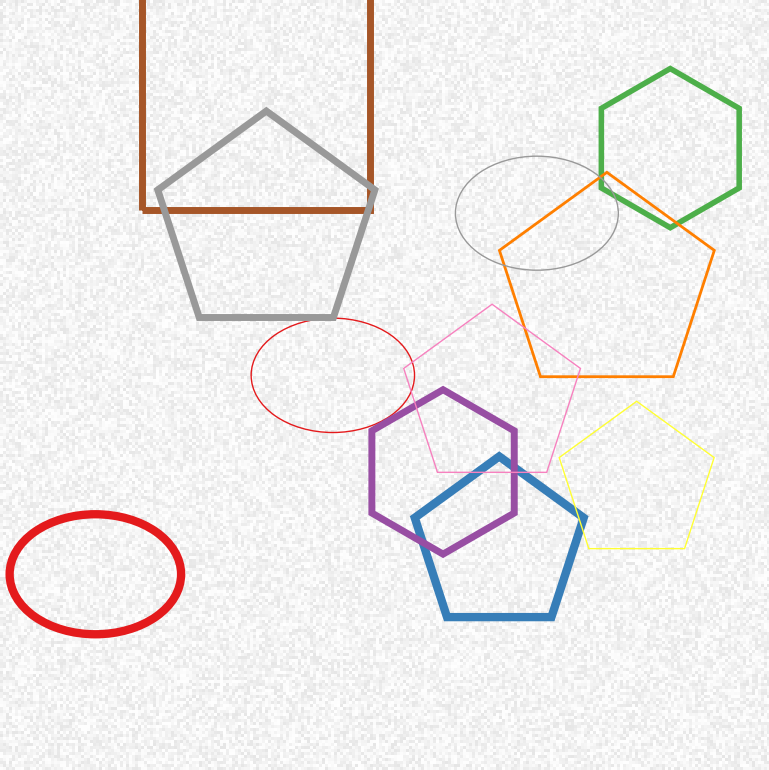[{"shape": "oval", "thickness": 3, "radius": 0.56, "center": [0.124, 0.254]}, {"shape": "oval", "thickness": 0.5, "radius": 0.53, "center": [0.432, 0.513]}, {"shape": "pentagon", "thickness": 3, "radius": 0.58, "center": [0.648, 0.292]}, {"shape": "hexagon", "thickness": 2, "radius": 0.52, "center": [0.87, 0.808]}, {"shape": "hexagon", "thickness": 2.5, "radius": 0.53, "center": [0.575, 0.387]}, {"shape": "pentagon", "thickness": 1, "radius": 0.73, "center": [0.788, 0.629]}, {"shape": "pentagon", "thickness": 0.5, "radius": 0.53, "center": [0.827, 0.373]}, {"shape": "square", "thickness": 2.5, "radius": 0.74, "center": [0.333, 0.875]}, {"shape": "pentagon", "thickness": 0.5, "radius": 0.6, "center": [0.639, 0.484]}, {"shape": "pentagon", "thickness": 2.5, "radius": 0.74, "center": [0.346, 0.708]}, {"shape": "oval", "thickness": 0.5, "radius": 0.53, "center": [0.697, 0.723]}]